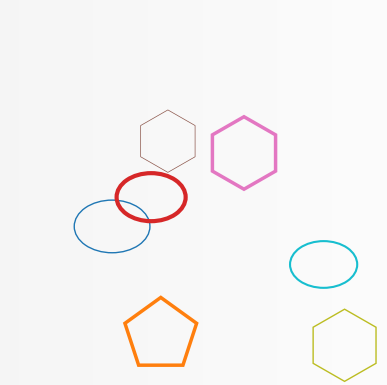[{"shape": "oval", "thickness": 1, "radius": 0.49, "center": [0.289, 0.412]}, {"shape": "pentagon", "thickness": 2.5, "radius": 0.49, "center": [0.415, 0.13]}, {"shape": "oval", "thickness": 3, "radius": 0.45, "center": [0.39, 0.488]}, {"shape": "hexagon", "thickness": 0.5, "radius": 0.41, "center": [0.433, 0.633]}, {"shape": "hexagon", "thickness": 2.5, "radius": 0.47, "center": [0.63, 0.603]}, {"shape": "hexagon", "thickness": 1, "radius": 0.47, "center": [0.889, 0.103]}, {"shape": "oval", "thickness": 1.5, "radius": 0.43, "center": [0.835, 0.313]}]